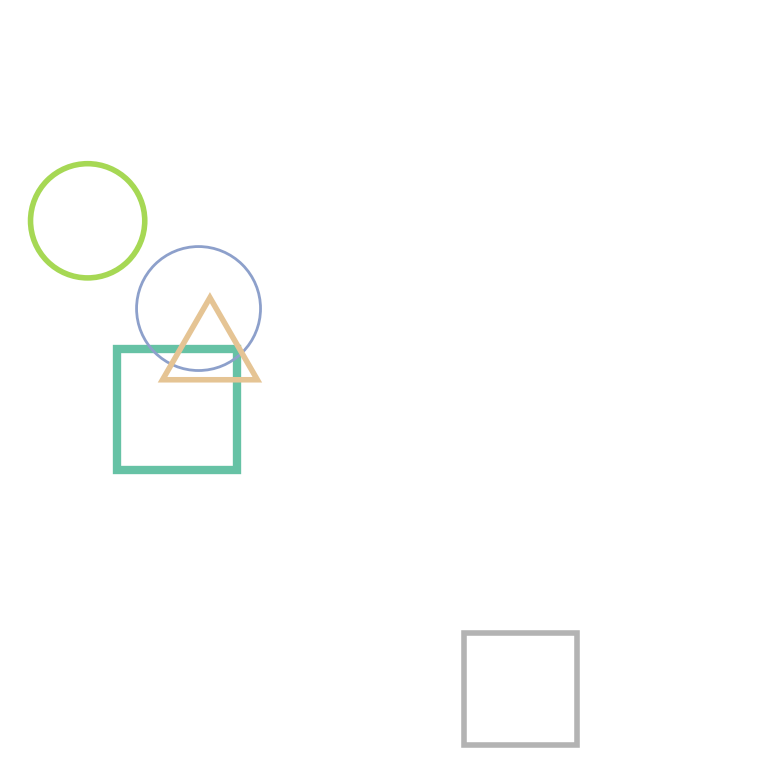[{"shape": "square", "thickness": 3, "radius": 0.39, "center": [0.23, 0.468]}, {"shape": "circle", "thickness": 1, "radius": 0.4, "center": [0.258, 0.599]}, {"shape": "circle", "thickness": 2, "radius": 0.37, "center": [0.114, 0.713]}, {"shape": "triangle", "thickness": 2, "radius": 0.36, "center": [0.273, 0.542]}, {"shape": "square", "thickness": 2, "radius": 0.37, "center": [0.676, 0.105]}]